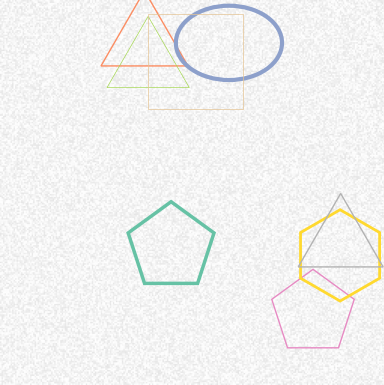[{"shape": "pentagon", "thickness": 2.5, "radius": 0.59, "center": [0.444, 0.359]}, {"shape": "triangle", "thickness": 1, "radius": 0.65, "center": [0.375, 0.894]}, {"shape": "oval", "thickness": 3, "radius": 0.69, "center": [0.595, 0.889]}, {"shape": "pentagon", "thickness": 1, "radius": 0.56, "center": [0.813, 0.188]}, {"shape": "triangle", "thickness": 0.5, "radius": 0.62, "center": [0.385, 0.834]}, {"shape": "hexagon", "thickness": 2, "radius": 0.59, "center": [0.883, 0.337]}, {"shape": "square", "thickness": 0.5, "radius": 0.62, "center": [0.508, 0.839]}, {"shape": "triangle", "thickness": 1, "radius": 0.64, "center": [0.885, 0.37]}]